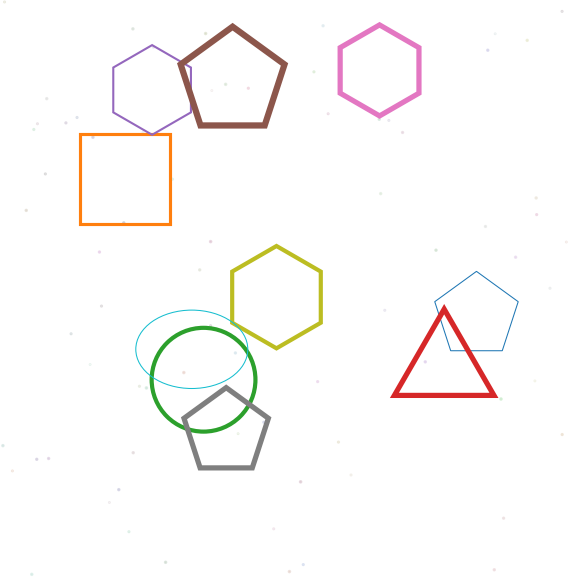[{"shape": "pentagon", "thickness": 0.5, "radius": 0.38, "center": [0.825, 0.453]}, {"shape": "square", "thickness": 1.5, "radius": 0.39, "center": [0.217, 0.689]}, {"shape": "circle", "thickness": 2, "radius": 0.45, "center": [0.352, 0.342]}, {"shape": "triangle", "thickness": 2.5, "radius": 0.5, "center": [0.769, 0.364]}, {"shape": "hexagon", "thickness": 1, "radius": 0.39, "center": [0.263, 0.843]}, {"shape": "pentagon", "thickness": 3, "radius": 0.47, "center": [0.403, 0.858]}, {"shape": "hexagon", "thickness": 2.5, "radius": 0.39, "center": [0.657, 0.877]}, {"shape": "pentagon", "thickness": 2.5, "radius": 0.38, "center": [0.392, 0.251]}, {"shape": "hexagon", "thickness": 2, "radius": 0.44, "center": [0.479, 0.485]}, {"shape": "oval", "thickness": 0.5, "radius": 0.48, "center": [0.332, 0.394]}]